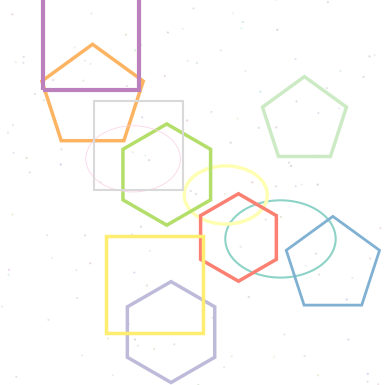[{"shape": "oval", "thickness": 1.5, "radius": 0.72, "center": [0.729, 0.379]}, {"shape": "oval", "thickness": 2.5, "radius": 0.54, "center": [0.586, 0.494]}, {"shape": "hexagon", "thickness": 2.5, "radius": 0.66, "center": [0.444, 0.137]}, {"shape": "hexagon", "thickness": 2.5, "radius": 0.57, "center": [0.619, 0.383]}, {"shape": "pentagon", "thickness": 2, "radius": 0.64, "center": [0.865, 0.311]}, {"shape": "pentagon", "thickness": 2.5, "radius": 0.69, "center": [0.24, 0.747]}, {"shape": "hexagon", "thickness": 2.5, "radius": 0.66, "center": [0.433, 0.547]}, {"shape": "oval", "thickness": 0.5, "radius": 0.61, "center": [0.346, 0.587]}, {"shape": "square", "thickness": 1.5, "radius": 0.58, "center": [0.361, 0.622]}, {"shape": "square", "thickness": 3, "radius": 0.62, "center": [0.237, 0.891]}, {"shape": "pentagon", "thickness": 2.5, "radius": 0.57, "center": [0.791, 0.686]}, {"shape": "square", "thickness": 2.5, "radius": 0.63, "center": [0.4, 0.261]}]